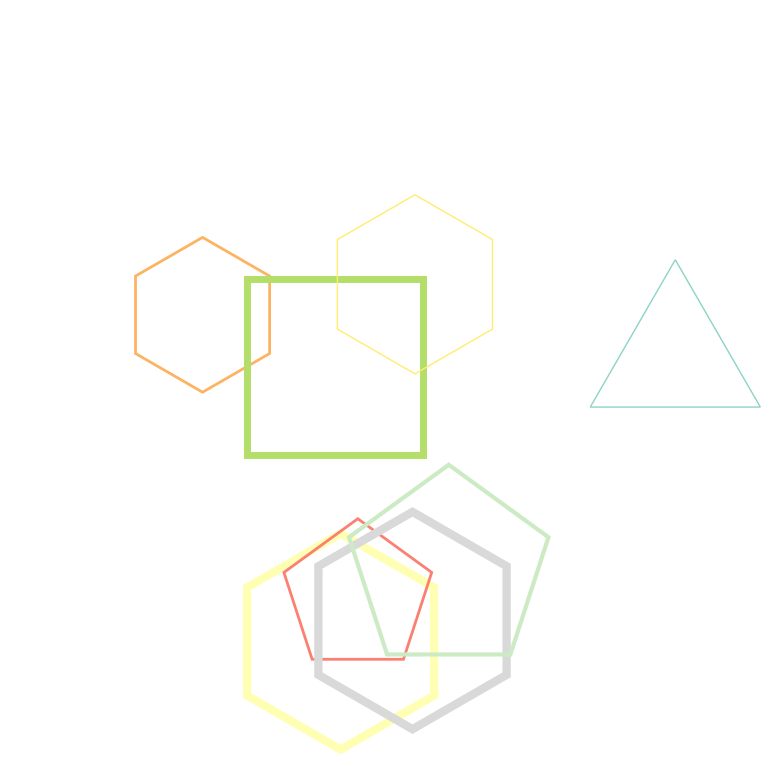[{"shape": "triangle", "thickness": 0.5, "radius": 0.64, "center": [0.877, 0.535]}, {"shape": "hexagon", "thickness": 3, "radius": 0.7, "center": [0.442, 0.167]}, {"shape": "pentagon", "thickness": 1, "radius": 0.5, "center": [0.465, 0.225]}, {"shape": "hexagon", "thickness": 1, "radius": 0.5, "center": [0.263, 0.591]}, {"shape": "square", "thickness": 2.5, "radius": 0.57, "center": [0.435, 0.523]}, {"shape": "hexagon", "thickness": 3, "radius": 0.71, "center": [0.536, 0.194]}, {"shape": "pentagon", "thickness": 1.5, "radius": 0.68, "center": [0.583, 0.26]}, {"shape": "hexagon", "thickness": 0.5, "radius": 0.58, "center": [0.539, 0.631]}]